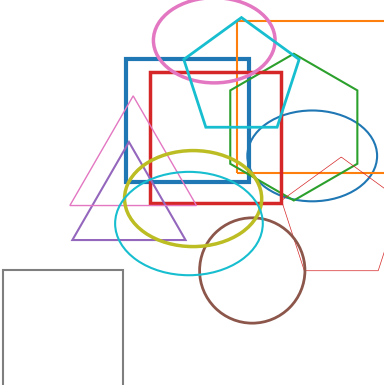[{"shape": "oval", "thickness": 1.5, "radius": 0.84, "center": [0.811, 0.595]}, {"shape": "square", "thickness": 3, "radius": 0.8, "center": [0.487, 0.686]}, {"shape": "square", "thickness": 1.5, "radius": 0.99, "center": [0.814, 0.747]}, {"shape": "hexagon", "thickness": 1.5, "radius": 0.95, "center": [0.763, 0.67]}, {"shape": "square", "thickness": 2.5, "radius": 0.85, "center": [0.56, 0.643]}, {"shape": "pentagon", "thickness": 0.5, "radius": 0.82, "center": [0.886, 0.429]}, {"shape": "triangle", "thickness": 1.5, "radius": 0.85, "center": [0.335, 0.461]}, {"shape": "circle", "thickness": 2, "radius": 0.68, "center": [0.655, 0.297]}, {"shape": "triangle", "thickness": 1, "radius": 0.95, "center": [0.346, 0.561]}, {"shape": "oval", "thickness": 2.5, "radius": 0.79, "center": [0.556, 0.895]}, {"shape": "square", "thickness": 1.5, "radius": 0.78, "center": [0.163, 0.143]}, {"shape": "oval", "thickness": 2.5, "radius": 0.89, "center": [0.502, 0.484]}, {"shape": "oval", "thickness": 1.5, "radius": 0.96, "center": [0.491, 0.419]}, {"shape": "pentagon", "thickness": 2, "radius": 0.79, "center": [0.627, 0.797]}]